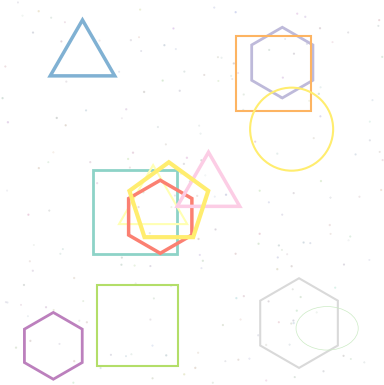[{"shape": "square", "thickness": 2, "radius": 0.55, "center": [0.351, 0.449]}, {"shape": "triangle", "thickness": 1.5, "radius": 0.51, "center": [0.398, 0.469]}, {"shape": "hexagon", "thickness": 2, "radius": 0.46, "center": [0.733, 0.837]}, {"shape": "hexagon", "thickness": 2.5, "radius": 0.47, "center": [0.416, 0.437]}, {"shape": "triangle", "thickness": 2.5, "radius": 0.48, "center": [0.214, 0.851]}, {"shape": "square", "thickness": 1.5, "radius": 0.49, "center": [0.711, 0.809]}, {"shape": "square", "thickness": 1.5, "radius": 0.52, "center": [0.358, 0.154]}, {"shape": "triangle", "thickness": 2.5, "radius": 0.47, "center": [0.542, 0.511]}, {"shape": "hexagon", "thickness": 1.5, "radius": 0.58, "center": [0.777, 0.161]}, {"shape": "hexagon", "thickness": 2, "radius": 0.43, "center": [0.139, 0.102]}, {"shape": "oval", "thickness": 0.5, "radius": 0.4, "center": [0.85, 0.147]}, {"shape": "pentagon", "thickness": 3, "radius": 0.54, "center": [0.439, 0.471]}, {"shape": "circle", "thickness": 1.5, "radius": 0.54, "center": [0.757, 0.665]}]